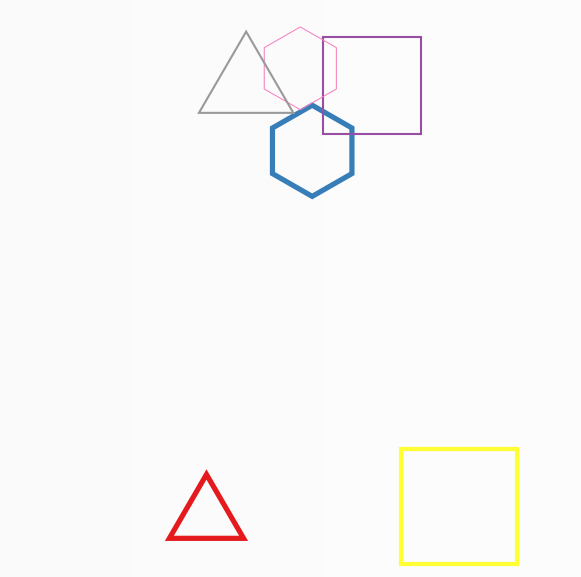[{"shape": "triangle", "thickness": 2.5, "radius": 0.37, "center": [0.355, 0.104]}, {"shape": "hexagon", "thickness": 2.5, "radius": 0.39, "center": [0.537, 0.738]}, {"shape": "square", "thickness": 1, "radius": 0.42, "center": [0.64, 0.852]}, {"shape": "square", "thickness": 2, "radius": 0.5, "center": [0.79, 0.122]}, {"shape": "hexagon", "thickness": 0.5, "radius": 0.36, "center": [0.517, 0.881]}, {"shape": "triangle", "thickness": 1, "radius": 0.47, "center": [0.424, 0.851]}]